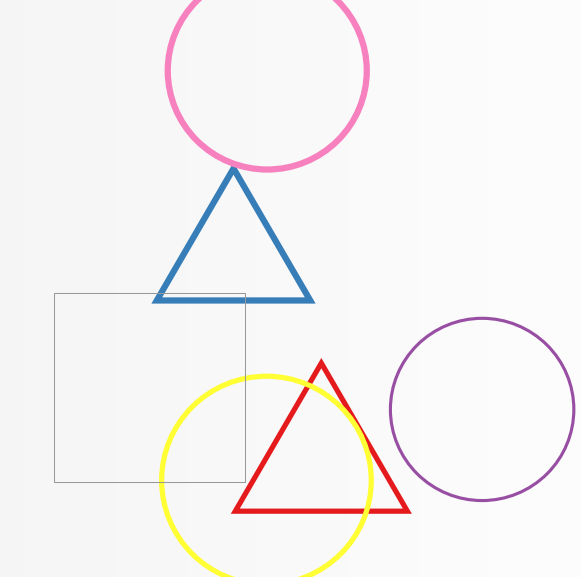[{"shape": "triangle", "thickness": 2.5, "radius": 0.85, "center": [0.553, 0.199]}, {"shape": "triangle", "thickness": 3, "radius": 0.76, "center": [0.402, 0.555]}, {"shape": "circle", "thickness": 1.5, "radius": 0.79, "center": [0.829, 0.29]}, {"shape": "circle", "thickness": 2.5, "radius": 0.9, "center": [0.458, 0.167]}, {"shape": "circle", "thickness": 3, "radius": 0.86, "center": [0.46, 0.877]}, {"shape": "square", "thickness": 0.5, "radius": 0.82, "center": [0.257, 0.328]}]